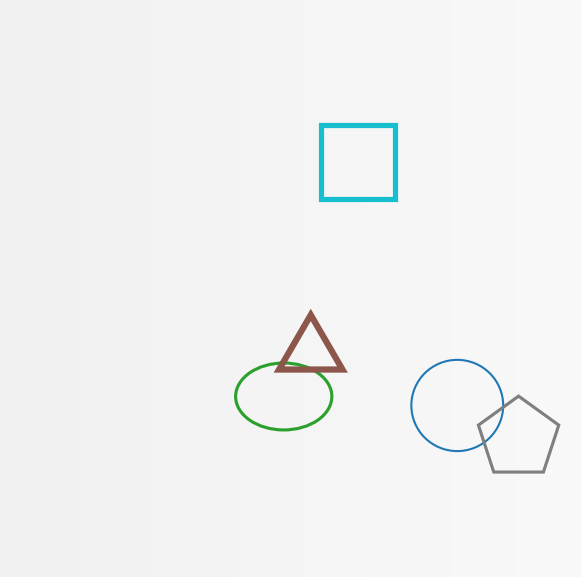[{"shape": "circle", "thickness": 1, "radius": 0.4, "center": [0.787, 0.297]}, {"shape": "oval", "thickness": 1.5, "radius": 0.41, "center": [0.488, 0.313]}, {"shape": "triangle", "thickness": 3, "radius": 0.31, "center": [0.535, 0.391]}, {"shape": "pentagon", "thickness": 1.5, "radius": 0.36, "center": [0.892, 0.241]}, {"shape": "square", "thickness": 2.5, "radius": 0.32, "center": [0.616, 0.719]}]